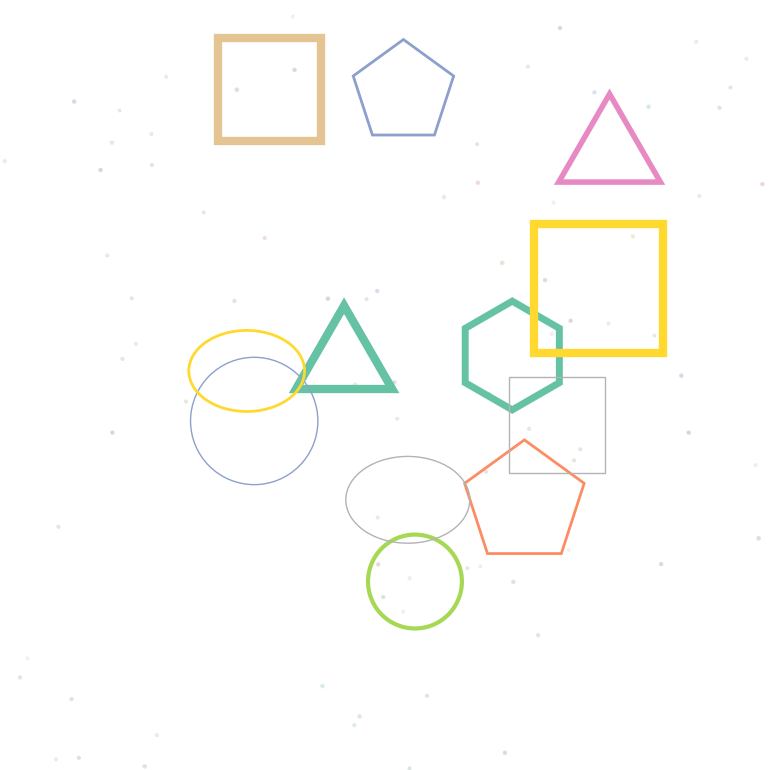[{"shape": "triangle", "thickness": 3, "radius": 0.36, "center": [0.447, 0.531]}, {"shape": "hexagon", "thickness": 2.5, "radius": 0.35, "center": [0.665, 0.538]}, {"shape": "pentagon", "thickness": 1, "radius": 0.41, "center": [0.681, 0.347]}, {"shape": "pentagon", "thickness": 1, "radius": 0.34, "center": [0.524, 0.88]}, {"shape": "circle", "thickness": 0.5, "radius": 0.41, "center": [0.33, 0.453]}, {"shape": "triangle", "thickness": 2, "radius": 0.38, "center": [0.792, 0.802]}, {"shape": "circle", "thickness": 1.5, "radius": 0.3, "center": [0.539, 0.245]}, {"shape": "square", "thickness": 3, "radius": 0.42, "center": [0.777, 0.625]}, {"shape": "oval", "thickness": 1, "radius": 0.38, "center": [0.32, 0.518]}, {"shape": "square", "thickness": 3, "radius": 0.34, "center": [0.35, 0.884]}, {"shape": "oval", "thickness": 0.5, "radius": 0.4, "center": [0.53, 0.351]}, {"shape": "square", "thickness": 0.5, "radius": 0.31, "center": [0.724, 0.449]}]